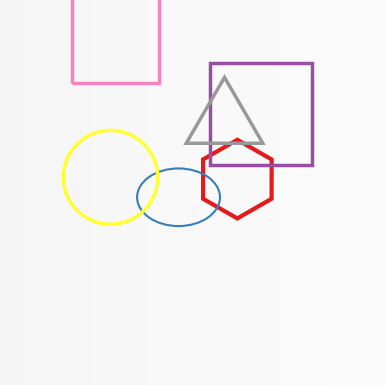[{"shape": "hexagon", "thickness": 3, "radius": 0.51, "center": [0.612, 0.535]}, {"shape": "oval", "thickness": 1.5, "radius": 0.53, "center": [0.461, 0.488]}, {"shape": "square", "thickness": 2.5, "radius": 0.66, "center": [0.673, 0.704]}, {"shape": "circle", "thickness": 2.5, "radius": 0.61, "center": [0.285, 0.539]}, {"shape": "square", "thickness": 2.5, "radius": 0.57, "center": [0.298, 0.897]}, {"shape": "triangle", "thickness": 2.5, "radius": 0.57, "center": [0.579, 0.685]}]